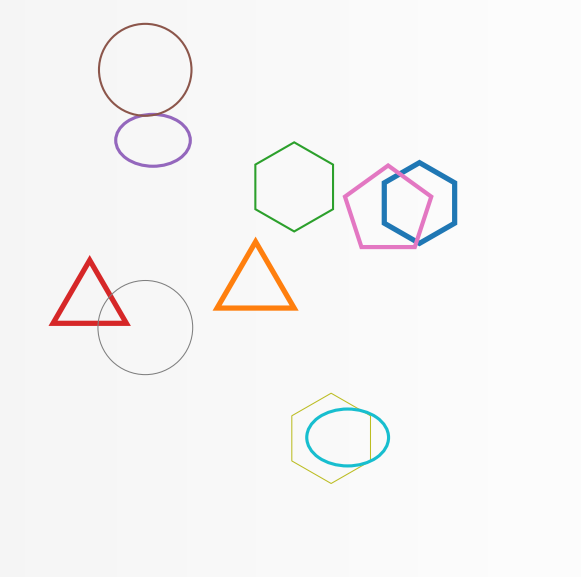[{"shape": "hexagon", "thickness": 2.5, "radius": 0.35, "center": [0.722, 0.648]}, {"shape": "triangle", "thickness": 2.5, "radius": 0.38, "center": [0.44, 0.504]}, {"shape": "hexagon", "thickness": 1, "radius": 0.39, "center": [0.506, 0.676]}, {"shape": "triangle", "thickness": 2.5, "radius": 0.36, "center": [0.154, 0.476]}, {"shape": "oval", "thickness": 1.5, "radius": 0.32, "center": [0.263, 0.756]}, {"shape": "circle", "thickness": 1, "radius": 0.4, "center": [0.25, 0.878]}, {"shape": "pentagon", "thickness": 2, "radius": 0.39, "center": [0.668, 0.634]}, {"shape": "circle", "thickness": 0.5, "radius": 0.41, "center": [0.25, 0.432]}, {"shape": "hexagon", "thickness": 0.5, "radius": 0.39, "center": [0.57, 0.24]}, {"shape": "oval", "thickness": 1.5, "radius": 0.35, "center": [0.598, 0.242]}]